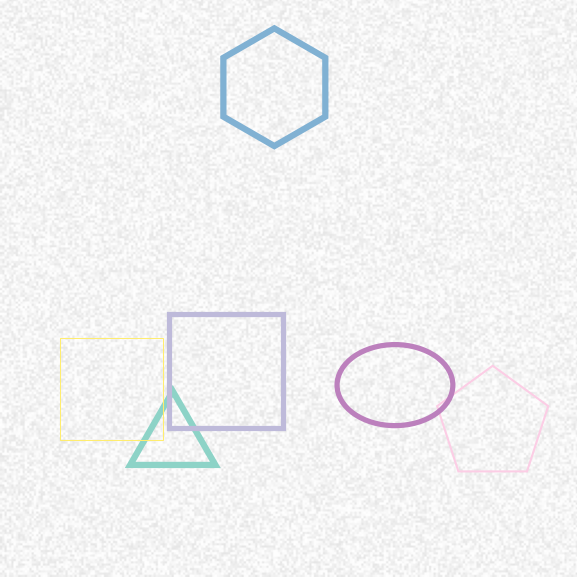[{"shape": "triangle", "thickness": 3, "radius": 0.43, "center": [0.299, 0.237]}, {"shape": "square", "thickness": 2.5, "radius": 0.5, "center": [0.391, 0.357]}, {"shape": "hexagon", "thickness": 3, "radius": 0.51, "center": [0.475, 0.848]}, {"shape": "pentagon", "thickness": 1, "radius": 0.51, "center": [0.853, 0.265]}, {"shape": "oval", "thickness": 2.5, "radius": 0.5, "center": [0.684, 0.332]}, {"shape": "square", "thickness": 0.5, "radius": 0.44, "center": [0.193, 0.326]}]